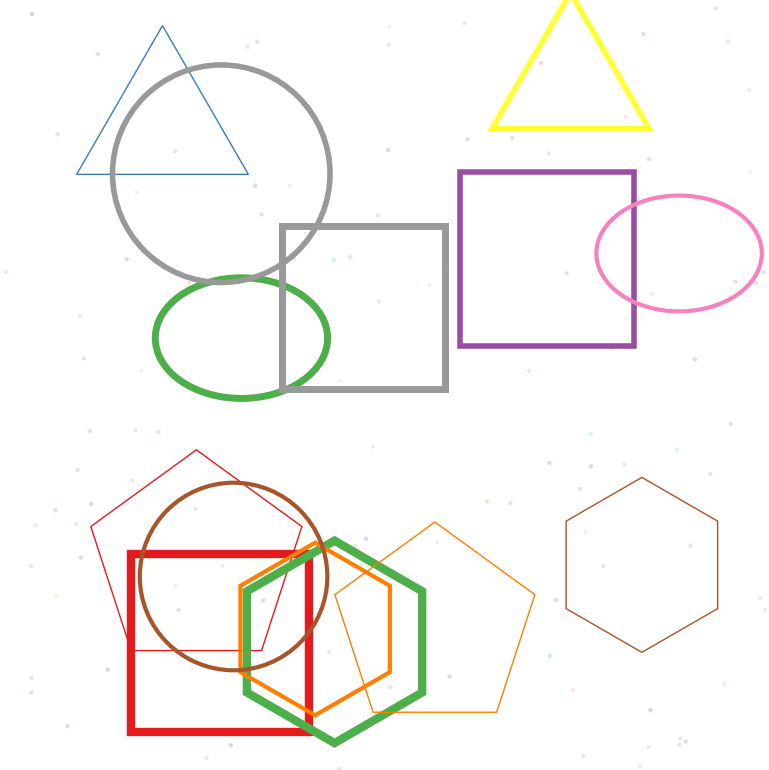[{"shape": "pentagon", "thickness": 0.5, "radius": 0.72, "center": [0.255, 0.272]}, {"shape": "square", "thickness": 3, "radius": 0.58, "center": [0.285, 0.165]}, {"shape": "triangle", "thickness": 0.5, "radius": 0.64, "center": [0.211, 0.838]}, {"shape": "oval", "thickness": 2.5, "radius": 0.56, "center": [0.314, 0.561]}, {"shape": "hexagon", "thickness": 3, "radius": 0.66, "center": [0.434, 0.166]}, {"shape": "square", "thickness": 2, "radius": 0.57, "center": [0.71, 0.664]}, {"shape": "hexagon", "thickness": 1.5, "radius": 0.56, "center": [0.409, 0.183]}, {"shape": "pentagon", "thickness": 0.5, "radius": 0.68, "center": [0.565, 0.185]}, {"shape": "triangle", "thickness": 2, "radius": 0.59, "center": [0.741, 0.892]}, {"shape": "circle", "thickness": 1.5, "radius": 0.61, "center": [0.303, 0.251]}, {"shape": "hexagon", "thickness": 0.5, "radius": 0.57, "center": [0.834, 0.266]}, {"shape": "oval", "thickness": 1.5, "radius": 0.54, "center": [0.882, 0.671]}, {"shape": "square", "thickness": 2.5, "radius": 0.53, "center": [0.472, 0.601]}, {"shape": "circle", "thickness": 2, "radius": 0.71, "center": [0.287, 0.774]}]